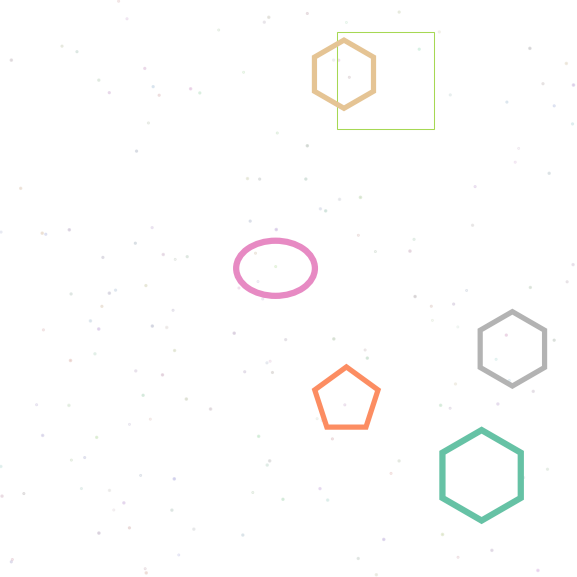[{"shape": "hexagon", "thickness": 3, "radius": 0.39, "center": [0.834, 0.176]}, {"shape": "pentagon", "thickness": 2.5, "radius": 0.29, "center": [0.6, 0.306]}, {"shape": "oval", "thickness": 3, "radius": 0.34, "center": [0.477, 0.535]}, {"shape": "square", "thickness": 0.5, "radius": 0.42, "center": [0.668, 0.859]}, {"shape": "hexagon", "thickness": 2.5, "radius": 0.3, "center": [0.596, 0.871]}, {"shape": "hexagon", "thickness": 2.5, "radius": 0.32, "center": [0.887, 0.395]}]